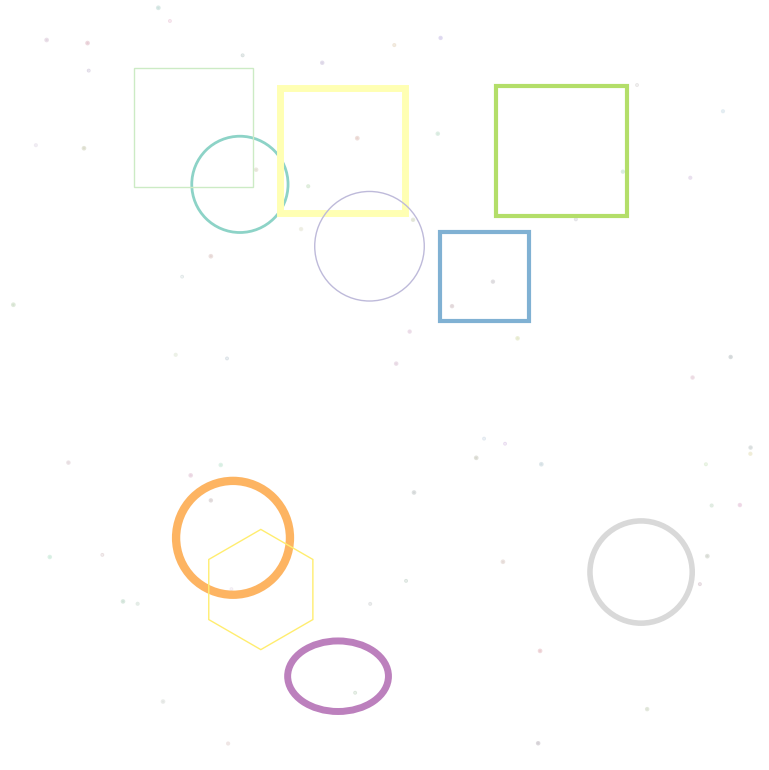[{"shape": "circle", "thickness": 1, "radius": 0.31, "center": [0.312, 0.761]}, {"shape": "square", "thickness": 2.5, "radius": 0.41, "center": [0.445, 0.804]}, {"shape": "circle", "thickness": 0.5, "radius": 0.36, "center": [0.48, 0.68]}, {"shape": "square", "thickness": 1.5, "radius": 0.29, "center": [0.629, 0.641]}, {"shape": "circle", "thickness": 3, "radius": 0.37, "center": [0.303, 0.302]}, {"shape": "square", "thickness": 1.5, "radius": 0.42, "center": [0.729, 0.804]}, {"shape": "circle", "thickness": 2, "radius": 0.33, "center": [0.833, 0.257]}, {"shape": "oval", "thickness": 2.5, "radius": 0.33, "center": [0.439, 0.122]}, {"shape": "square", "thickness": 0.5, "radius": 0.39, "center": [0.251, 0.834]}, {"shape": "hexagon", "thickness": 0.5, "radius": 0.39, "center": [0.339, 0.234]}]